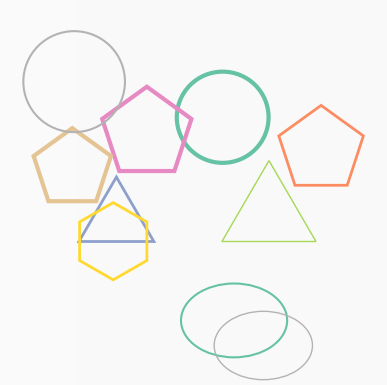[{"shape": "circle", "thickness": 3, "radius": 0.59, "center": [0.575, 0.695]}, {"shape": "oval", "thickness": 1.5, "radius": 0.68, "center": [0.604, 0.168]}, {"shape": "pentagon", "thickness": 2, "radius": 0.57, "center": [0.829, 0.612]}, {"shape": "triangle", "thickness": 2, "radius": 0.56, "center": [0.3, 0.429]}, {"shape": "pentagon", "thickness": 3, "radius": 0.61, "center": [0.379, 0.654]}, {"shape": "triangle", "thickness": 1, "radius": 0.7, "center": [0.694, 0.443]}, {"shape": "hexagon", "thickness": 2, "radius": 0.5, "center": [0.292, 0.373]}, {"shape": "pentagon", "thickness": 3, "radius": 0.52, "center": [0.187, 0.562]}, {"shape": "oval", "thickness": 1, "radius": 0.63, "center": [0.68, 0.103]}, {"shape": "circle", "thickness": 1.5, "radius": 0.66, "center": [0.191, 0.788]}]